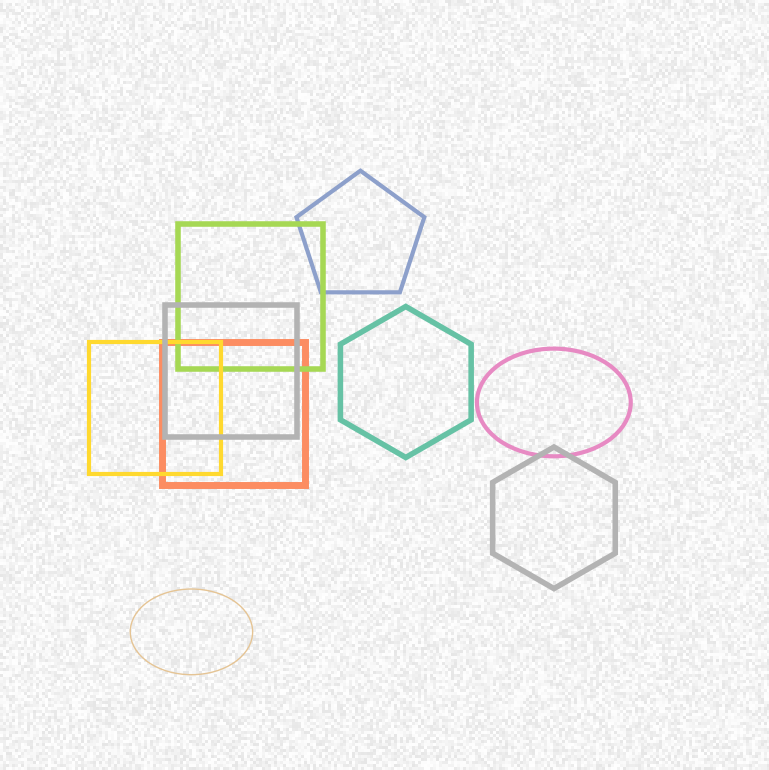[{"shape": "hexagon", "thickness": 2, "radius": 0.49, "center": [0.527, 0.504]}, {"shape": "square", "thickness": 2.5, "radius": 0.46, "center": [0.303, 0.462]}, {"shape": "pentagon", "thickness": 1.5, "radius": 0.44, "center": [0.468, 0.691]}, {"shape": "oval", "thickness": 1.5, "radius": 0.5, "center": [0.719, 0.477]}, {"shape": "square", "thickness": 2, "radius": 0.47, "center": [0.325, 0.615]}, {"shape": "square", "thickness": 1.5, "radius": 0.43, "center": [0.201, 0.47]}, {"shape": "oval", "thickness": 0.5, "radius": 0.4, "center": [0.249, 0.179]}, {"shape": "hexagon", "thickness": 2, "radius": 0.46, "center": [0.719, 0.328]}, {"shape": "square", "thickness": 2, "radius": 0.43, "center": [0.3, 0.518]}]